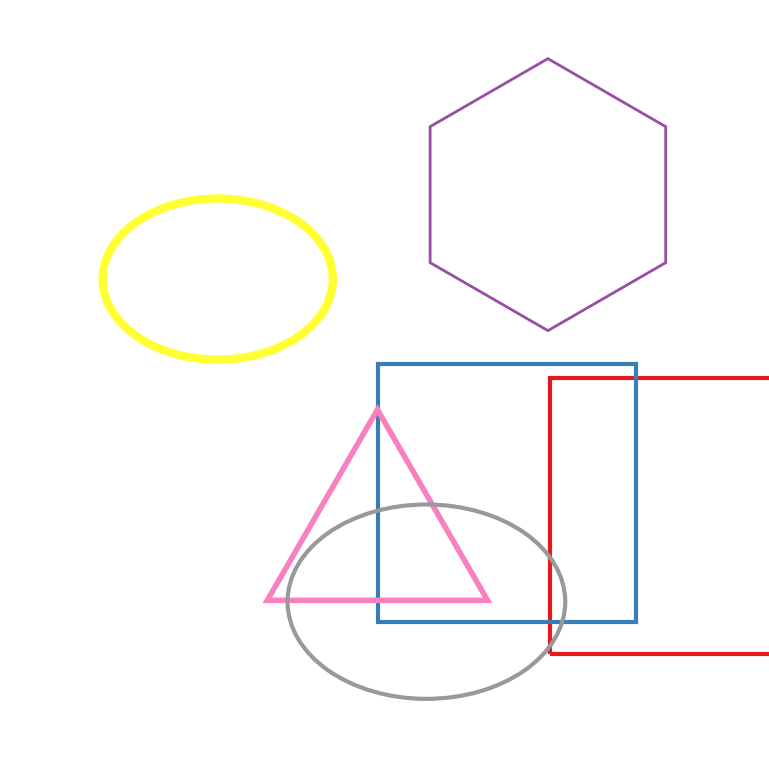[{"shape": "square", "thickness": 1.5, "radius": 0.9, "center": [0.893, 0.33]}, {"shape": "square", "thickness": 1.5, "radius": 0.84, "center": [0.659, 0.36]}, {"shape": "hexagon", "thickness": 1, "radius": 0.88, "center": [0.712, 0.747]}, {"shape": "oval", "thickness": 3, "radius": 0.75, "center": [0.283, 0.638]}, {"shape": "triangle", "thickness": 2, "radius": 0.83, "center": [0.49, 0.303]}, {"shape": "oval", "thickness": 1.5, "radius": 0.9, "center": [0.554, 0.219]}]